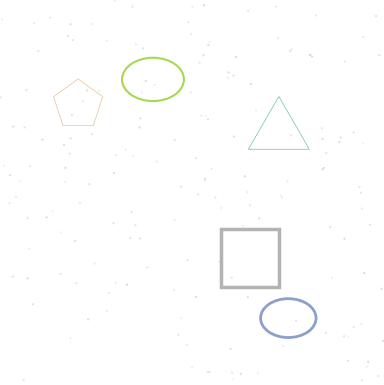[{"shape": "triangle", "thickness": 0.5, "radius": 0.46, "center": [0.724, 0.658]}, {"shape": "oval", "thickness": 2, "radius": 0.36, "center": [0.749, 0.174]}, {"shape": "oval", "thickness": 1.5, "radius": 0.4, "center": [0.397, 0.794]}, {"shape": "pentagon", "thickness": 0.5, "radius": 0.34, "center": [0.203, 0.728]}, {"shape": "square", "thickness": 2.5, "radius": 0.38, "center": [0.65, 0.329]}]